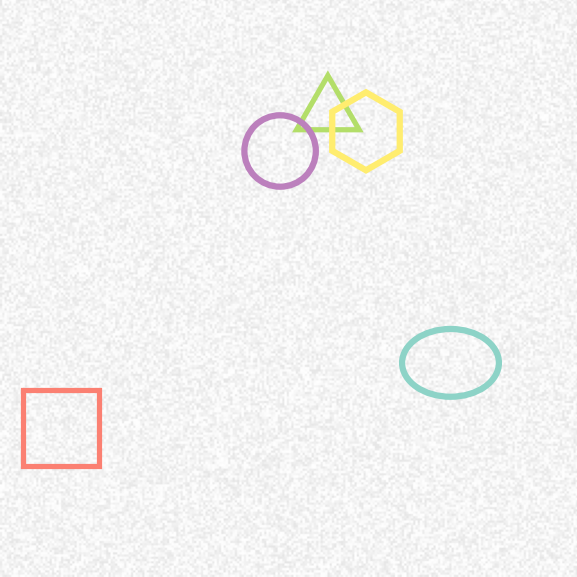[{"shape": "oval", "thickness": 3, "radius": 0.42, "center": [0.78, 0.371]}, {"shape": "square", "thickness": 2.5, "radius": 0.33, "center": [0.106, 0.258]}, {"shape": "triangle", "thickness": 2.5, "radius": 0.31, "center": [0.568, 0.806]}, {"shape": "circle", "thickness": 3, "radius": 0.31, "center": [0.485, 0.738]}, {"shape": "hexagon", "thickness": 3, "radius": 0.34, "center": [0.634, 0.772]}]